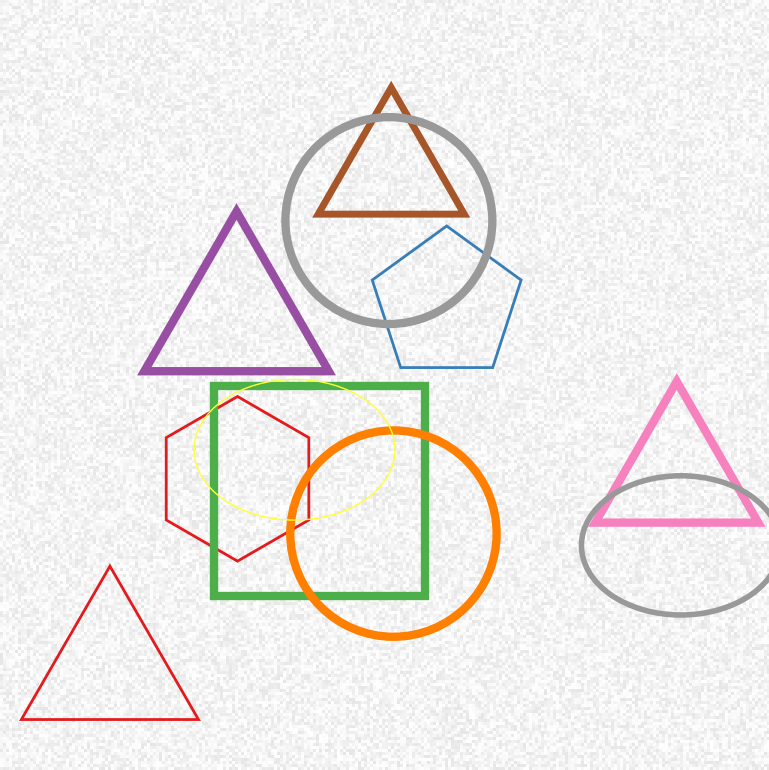[{"shape": "hexagon", "thickness": 1, "radius": 0.53, "center": [0.308, 0.378]}, {"shape": "triangle", "thickness": 1, "radius": 0.66, "center": [0.143, 0.132]}, {"shape": "pentagon", "thickness": 1, "radius": 0.51, "center": [0.58, 0.605]}, {"shape": "square", "thickness": 3, "radius": 0.68, "center": [0.415, 0.363]}, {"shape": "triangle", "thickness": 3, "radius": 0.69, "center": [0.307, 0.587]}, {"shape": "circle", "thickness": 3, "radius": 0.67, "center": [0.511, 0.307]}, {"shape": "oval", "thickness": 0.5, "radius": 0.65, "center": [0.383, 0.416]}, {"shape": "triangle", "thickness": 2.5, "radius": 0.55, "center": [0.508, 0.777]}, {"shape": "triangle", "thickness": 3, "radius": 0.61, "center": [0.879, 0.382]}, {"shape": "circle", "thickness": 3, "radius": 0.67, "center": [0.505, 0.714]}, {"shape": "oval", "thickness": 2, "radius": 0.65, "center": [0.884, 0.292]}]